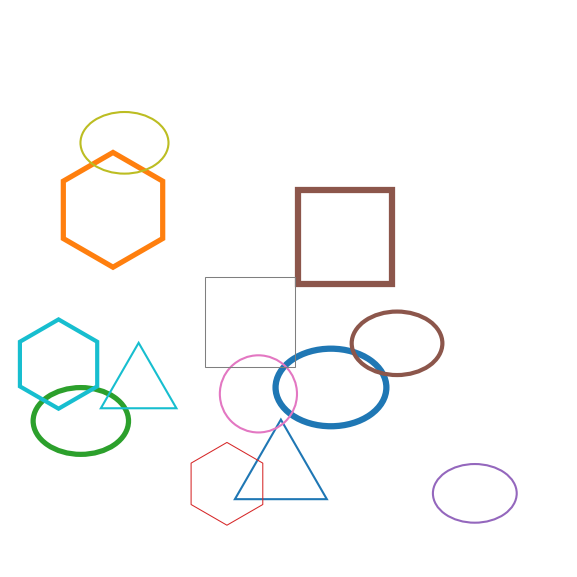[{"shape": "triangle", "thickness": 1, "radius": 0.46, "center": [0.486, 0.181]}, {"shape": "oval", "thickness": 3, "radius": 0.48, "center": [0.573, 0.328]}, {"shape": "hexagon", "thickness": 2.5, "radius": 0.5, "center": [0.196, 0.636]}, {"shape": "oval", "thickness": 2.5, "radius": 0.41, "center": [0.14, 0.27]}, {"shape": "hexagon", "thickness": 0.5, "radius": 0.36, "center": [0.393, 0.161]}, {"shape": "oval", "thickness": 1, "radius": 0.36, "center": [0.822, 0.145]}, {"shape": "square", "thickness": 3, "radius": 0.41, "center": [0.598, 0.589]}, {"shape": "oval", "thickness": 2, "radius": 0.39, "center": [0.688, 0.405]}, {"shape": "circle", "thickness": 1, "radius": 0.33, "center": [0.447, 0.317]}, {"shape": "square", "thickness": 0.5, "radius": 0.39, "center": [0.433, 0.442]}, {"shape": "oval", "thickness": 1, "radius": 0.38, "center": [0.216, 0.752]}, {"shape": "hexagon", "thickness": 2, "radius": 0.39, "center": [0.101, 0.369]}, {"shape": "triangle", "thickness": 1, "radius": 0.38, "center": [0.24, 0.33]}]